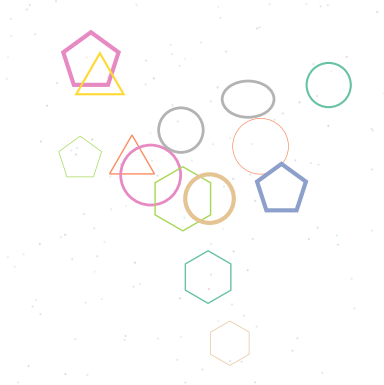[{"shape": "circle", "thickness": 1.5, "radius": 0.29, "center": [0.854, 0.779]}, {"shape": "hexagon", "thickness": 1, "radius": 0.34, "center": [0.541, 0.28]}, {"shape": "circle", "thickness": 0.5, "radius": 0.36, "center": [0.677, 0.62]}, {"shape": "triangle", "thickness": 1, "radius": 0.34, "center": [0.343, 0.582]}, {"shape": "pentagon", "thickness": 3, "radius": 0.33, "center": [0.731, 0.508]}, {"shape": "circle", "thickness": 2, "radius": 0.39, "center": [0.391, 0.545]}, {"shape": "pentagon", "thickness": 3, "radius": 0.38, "center": [0.236, 0.841]}, {"shape": "hexagon", "thickness": 1, "radius": 0.42, "center": [0.475, 0.484]}, {"shape": "pentagon", "thickness": 0.5, "radius": 0.29, "center": [0.208, 0.588]}, {"shape": "triangle", "thickness": 1.5, "radius": 0.36, "center": [0.259, 0.791]}, {"shape": "hexagon", "thickness": 0.5, "radius": 0.29, "center": [0.597, 0.109]}, {"shape": "circle", "thickness": 3, "radius": 0.32, "center": [0.544, 0.484]}, {"shape": "oval", "thickness": 2, "radius": 0.34, "center": [0.644, 0.742]}, {"shape": "circle", "thickness": 2, "radius": 0.29, "center": [0.47, 0.662]}]